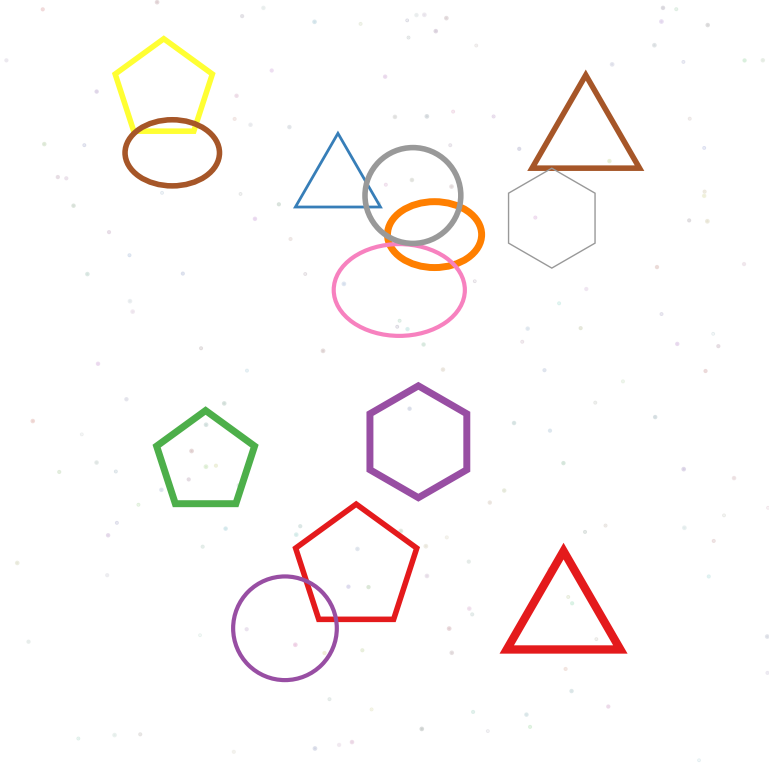[{"shape": "triangle", "thickness": 3, "radius": 0.43, "center": [0.732, 0.199]}, {"shape": "pentagon", "thickness": 2, "radius": 0.41, "center": [0.463, 0.263]}, {"shape": "triangle", "thickness": 1, "radius": 0.32, "center": [0.439, 0.763]}, {"shape": "pentagon", "thickness": 2.5, "radius": 0.33, "center": [0.267, 0.4]}, {"shape": "circle", "thickness": 1.5, "radius": 0.34, "center": [0.37, 0.184]}, {"shape": "hexagon", "thickness": 2.5, "radius": 0.36, "center": [0.543, 0.426]}, {"shape": "oval", "thickness": 2.5, "radius": 0.31, "center": [0.564, 0.695]}, {"shape": "pentagon", "thickness": 2, "radius": 0.33, "center": [0.213, 0.883]}, {"shape": "oval", "thickness": 2, "radius": 0.31, "center": [0.224, 0.802]}, {"shape": "triangle", "thickness": 2, "radius": 0.4, "center": [0.761, 0.822]}, {"shape": "oval", "thickness": 1.5, "radius": 0.43, "center": [0.519, 0.623]}, {"shape": "hexagon", "thickness": 0.5, "radius": 0.32, "center": [0.717, 0.717]}, {"shape": "circle", "thickness": 2, "radius": 0.31, "center": [0.536, 0.746]}]